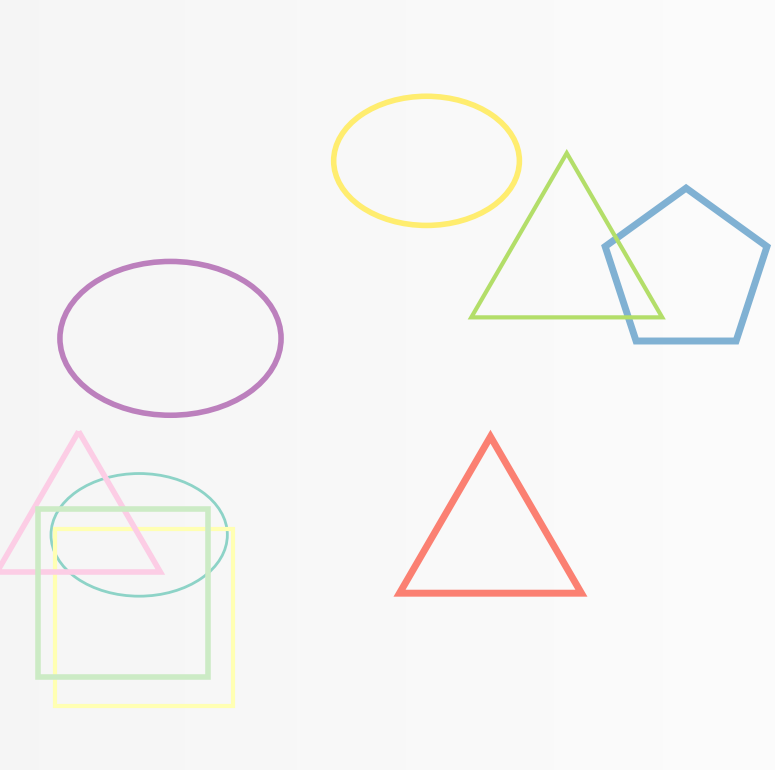[{"shape": "oval", "thickness": 1, "radius": 0.57, "center": [0.18, 0.305]}, {"shape": "square", "thickness": 1.5, "radius": 0.57, "center": [0.186, 0.198]}, {"shape": "triangle", "thickness": 2.5, "radius": 0.68, "center": [0.633, 0.297]}, {"shape": "pentagon", "thickness": 2.5, "radius": 0.55, "center": [0.885, 0.646]}, {"shape": "triangle", "thickness": 1.5, "radius": 0.71, "center": [0.731, 0.659]}, {"shape": "triangle", "thickness": 2, "radius": 0.61, "center": [0.101, 0.318]}, {"shape": "oval", "thickness": 2, "radius": 0.71, "center": [0.22, 0.561]}, {"shape": "square", "thickness": 2, "radius": 0.55, "center": [0.158, 0.23]}, {"shape": "oval", "thickness": 2, "radius": 0.6, "center": [0.55, 0.791]}]